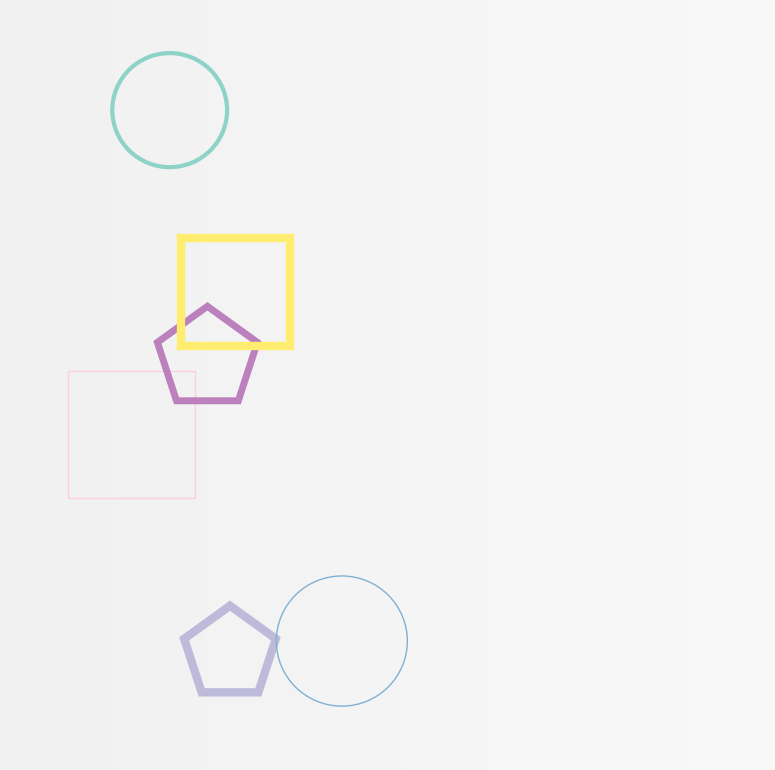[{"shape": "circle", "thickness": 1.5, "radius": 0.37, "center": [0.219, 0.857]}, {"shape": "pentagon", "thickness": 3, "radius": 0.31, "center": [0.297, 0.151]}, {"shape": "circle", "thickness": 0.5, "radius": 0.42, "center": [0.441, 0.167]}, {"shape": "square", "thickness": 0.5, "radius": 0.41, "center": [0.17, 0.436]}, {"shape": "pentagon", "thickness": 2.5, "radius": 0.34, "center": [0.268, 0.534]}, {"shape": "square", "thickness": 3, "radius": 0.35, "center": [0.304, 0.621]}]